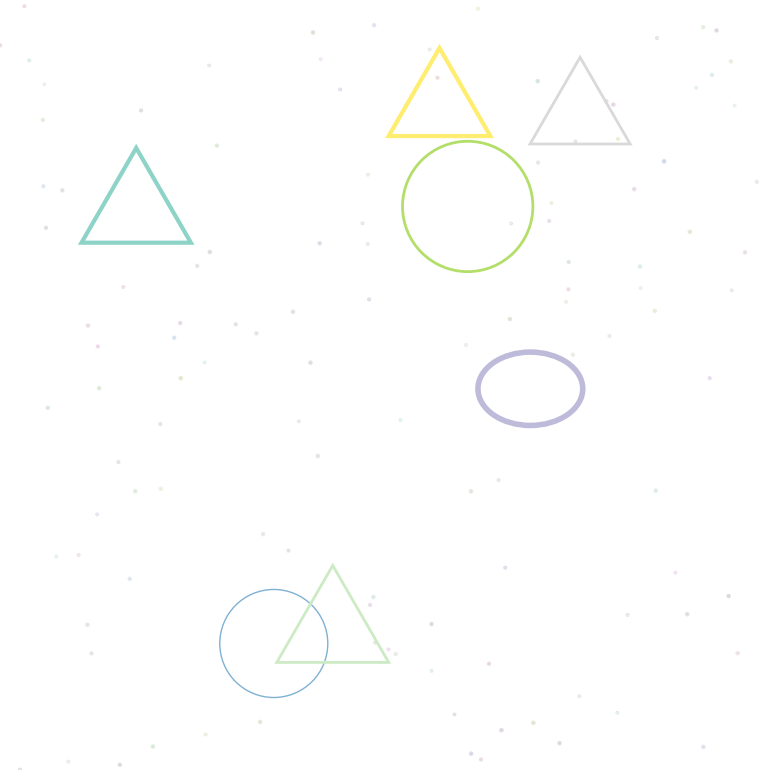[{"shape": "triangle", "thickness": 1.5, "radius": 0.41, "center": [0.177, 0.726]}, {"shape": "oval", "thickness": 2, "radius": 0.34, "center": [0.689, 0.495]}, {"shape": "circle", "thickness": 0.5, "radius": 0.35, "center": [0.356, 0.164]}, {"shape": "circle", "thickness": 1, "radius": 0.42, "center": [0.607, 0.732]}, {"shape": "triangle", "thickness": 1, "radius": 0.38, "center": [0.753, 0.851]}, {"shape": "triangle", "thickness": 1, "radius": 0.42, "center": [0.432, 0.182]}, {"shape": "triangle", "thickness": 1.5, "radius": 0.38, "center": [0.571, 0.861]}]